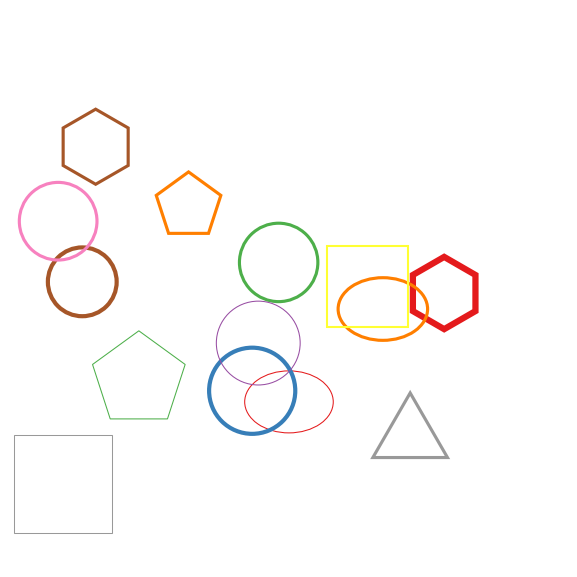[{"shape": "hexagon", "thickness": 3, "radius": 0.31, "center": [0.769, 0.492]}, {"shape": "oval", "thickness": 0.5, "radius": 0.38, "center": [0.5, 0.303]}, {"shape": "circle", "thickness": 2, "radius": 0.37, "center": [0.437, 0.322]}, {"shape": "pentagon", "thickness": 0.5, "radius": 0.42, "center": [0.24, 0.342]}, {"shape": "circle", "thickness": 1.5, "radius": 0.34, "center": [0.483, 0.545]}, {"shape": "circle", "thickness": 0.5, "radius": 0.36, "center": [0.447, 0.405]}, {"shape": "pentagon", "thickness": 1.5, "radius": 0.29, "center": [0.326, 0.643]}, {"shape": "oval", "thickness": 1.5, "radius": 0.39, "center": [0.663, 0.464]}, {"shape": "square", "thickness": 1, "radius": 0.35, "center": [0.636, 0.503]}, {"shape": "circle", "thickness": 2, "radius": 0.3, "center": [0.142, 0.511]}, {"shape": "hexagon", "thickness": 1.5, "radius": 0.33, "center": [0.166, 0.745]}, {"shape": "circle", "thickness": 1.5, "radius": 0.34, "center": [0.101, 0.616]}, {"shape": "triangle", "thickness": 1.5, "radius": 0.37, "center": [0.71, 0.244]}, {"shape": "square", "thickness": 0.5, "radius": 0.43, "center": [0.109, 0.16]}]